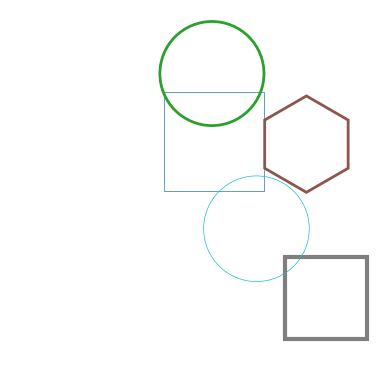[{"shape": "square", "thickness": 0.5, "radius": 0.65, "center": [0.556, 0.632]}, {"shape": "circle", "thickness": 2, "radius": 0.68, "center": [0.55, 0.809]}, {"shape": "hexagon", "thickness": 2, "radius": 0.63, "center": [0.796, 0.626]}, {"shape": "square", "thickness": 3, "radius": 0.53, "center": [0.847, 0.227]}, {"shape": "circle", "thickness": 0.5, "radius": 0.69, "center": [0.666, 0.406]}]